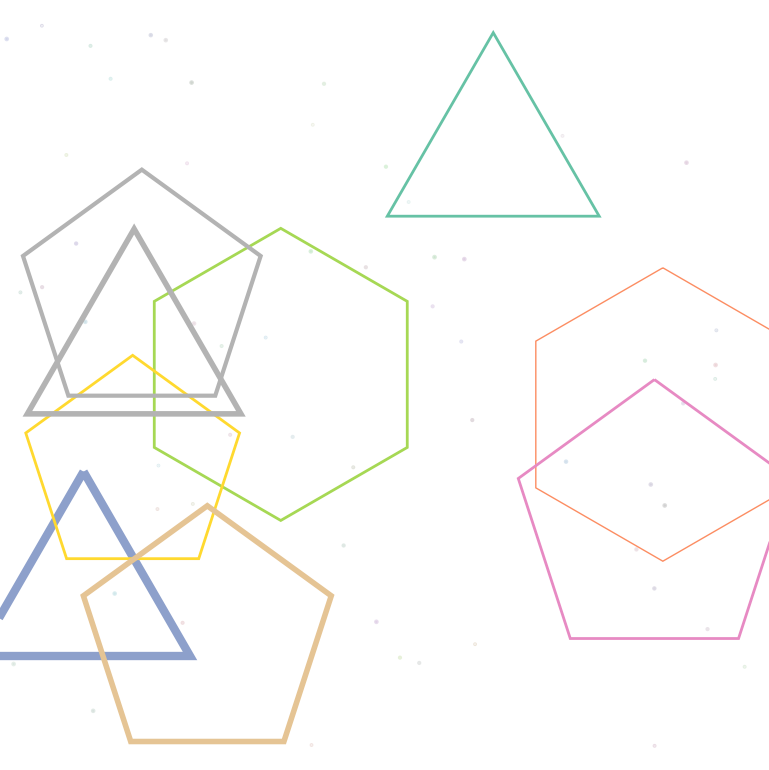[{"shape": "triangle", "thickness": 1, "radius": 0.79, "center": [0.641, 0.799]}, {"shape": "hexagon", "thickness": 0.5, "radius": 0.95, "center": [0.861, 0.462]}, {"shape": "triangle", "thickness": 3, "radius": 0.8, "center": [0.109, 0.228]}, {"shape": "pentagon", "thickness": 1, "radius": 0.93, "center": [0.85, 0.321]}, {"shape": "hexagon", "thickness": 1, "radius": 0.95, "center": [0.365, 0.514]}, {"shape": "pentagon", "thickness": 1, "radius": 0.73, "center": [0.172, 0.393]}, {"shape": "pentagon", "thickness": 2, "radius": 0.85, "center": [0.269, 0.174]}, {"shape": "triangle", "thickness": 2, "radius": 0.8, "center": [0.174, 0.543]}, {"shape": "pentagon", "thickness": 1.5, "radius": 0.81, "center": [0.184, 0.617]}]